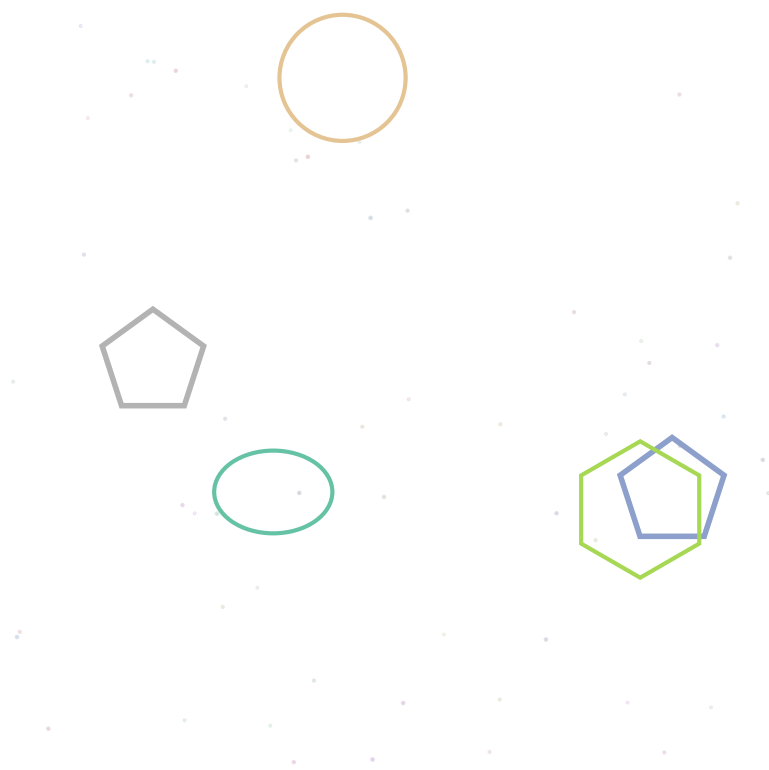[{"shape": "oval", "thickness": 1.5, "radius": 0.38, "center": [0.355, 0.361]}, {"shape": "pentagon", "thickness": 2, "radius": 0.35, "center": [0.873, 0.361]}, {"shape": "hexagon", "thickness": 1.5, "radius": 0.44, "center": [0.831, 0.338]}, {"shape": "circle", "thickness": 1.5, "radius": 0.41, "center": [0.445, 0.899]}, {"shape": "pentagon", "thickness": 2, "radius": 0.35, "center": [0.199, 0.529]}]